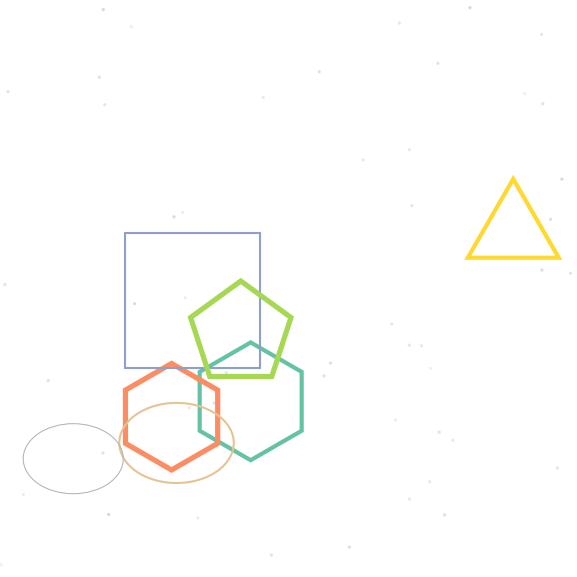[{"shape": "hexagon", "thickness": 2, "radius": 0.51, "center": [0.434, 0.304]}, {"shape": "hexagon", "thickness": 2.5, "radius": 0.46, "center": [0.297, 0.278]}, {"shape": "square", "thickness": 1, "radius": 0.58, "center": [0.334, 0.479]}, {"shape": "pentagon", "thickness": 2.5, "radius": 0.46, "center": [0.417, 0.421]}, {"shape": "triangle", "thickness": 2, "radius": 0.45, "center": [0.889, 0.598]}, {"shape": "oval", "thickness": 1, "radius": 0.5, "center": [0.306, 0.232]}, {"shape": "oval", "thickness": 0.5, "radius": 0.43, "center": [0.127, 0.205]}]